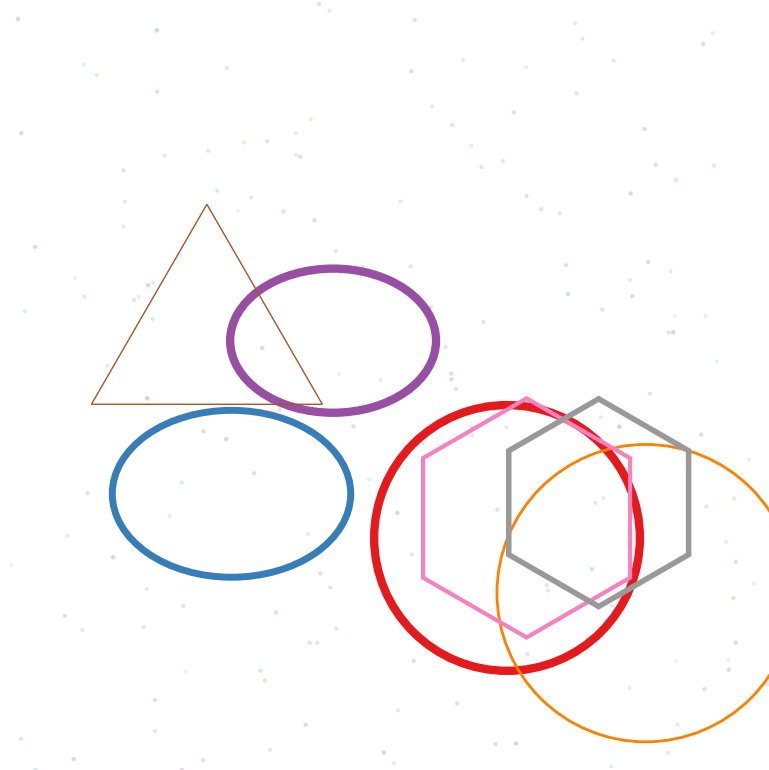[{"shape": "circle", "thickness": 3, "radius": 0.86, "center": [0.658, 0.301]}, {"shape": "oval", "thickness": 2.5, "radius": 0.77, "center": [0.301, 0.359]}, {"shape": "oval", "thickness": 3, "radius": 0.67, "center": [0.433, 0.558]}, {"shape": "circle", "thickness": 1, "radius": 0.97, "center": [0.839, 0.23]}, {"shape": "triangle", "thickness": 0.5, "radius": 0.87, "center": [0.269, 0.562]}, {"shape": "hexagon", "thickness": 1.5, "radius": 0.78, "center": [0.684, 0.327]}, {"shape": "hexagon", "thickness": 2, "radius": 0.67, "center": [0.778, 0.347]}]